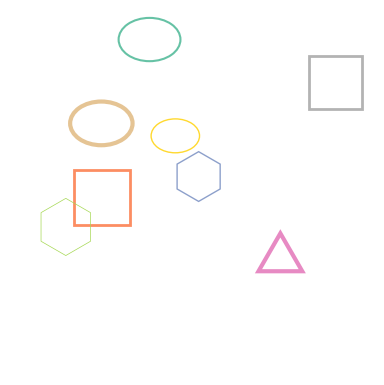[{"shape": "oval", "thickness": 1.5, "radius": 0.4, "center": [0.388, 0.897]}, {"shape": "square", "thickness": 2, "radius": 0.36, "center": [0.264, 0.487]}, {"shape": "hexagon", "thickness": 1, "radius": 0.32, "center": [0.516, 0.541]}, {"shape": "triangle", "thickness": 3, "radius": 0.33, "center": [0.728, 0.328]}, {"shape": "hexagon", "thickness": 0.5, "radius": 0.37, "center": [0.171, 0.411]}, {"shape": "oval", "thickness": 1, "radius": 0.31, "center": [0.455, 0.647]}, {"shape": "oval", "thickness": 3, "radius": 0.41, "center": [0.263, 0.68]}, {"shape": "square", "thickness": 2, "radius": 0.34, "center": [0.871, 0.786]}]